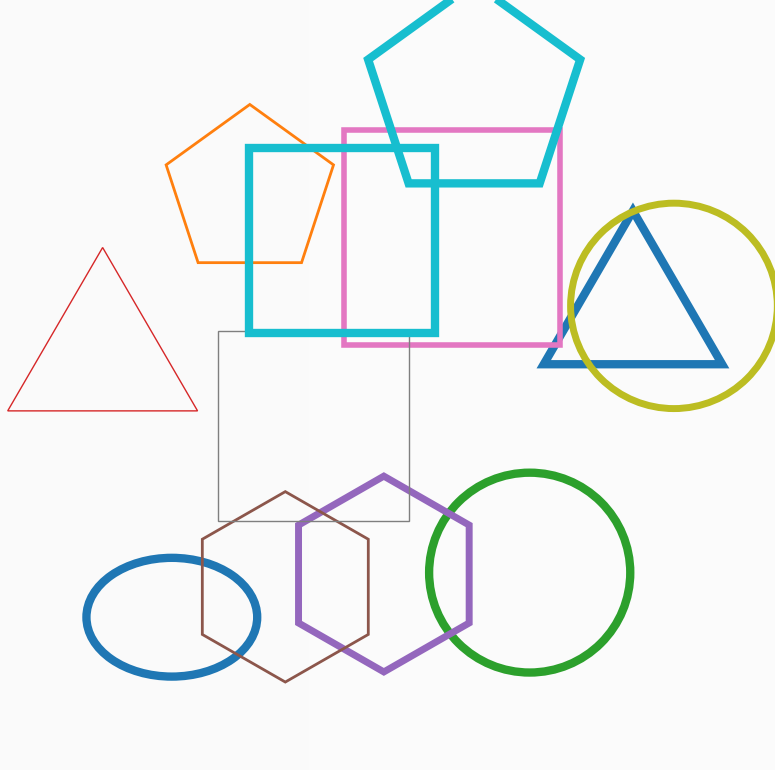[{"shape": "oval", "thickness": 3, "radius": 0.55, "center": [0.222, 0.198]}, {"shape": "triangle", "thickness": 3, "radius": 0.66, "center": [0.817, 0.593]}, {"shape": "pentagon", "thickness": 1, "radius": 0.57, "center": [0.322, 0.751]}, {"shape": "circle", "thickness": 3, "radius": 0.65, "center": [0.683, 0.256]}, {"shape": "triangle", "thickness": 0.5, "radius": 0.71, "center": [0.132, 0.537]}, {"shape": "hexagon", "thickness": 2.5, "radius": 0.64, "center": [0.495, 0.255]}, {"shape": "hexagon", "thickness": 1, "radius": 0.62, "center": [0.368, 0.238]}, {"shape": "square", "thickness": 2, "radius": 0.7, "center": [0.583, 0.691]}, {"shape": "square", "thickness": 0.5, "radius": 0.62, "center": [0.405, 0.447]}, {"shape": "circle", "thickness": 2.5, "radius": 0.67, "center": [0.87, 0.603]}, {"shape": "square", "thickness": 3, "radius": 0.6, "center": [0.441, 0.687]}, {"shape": "pentagon", "thickness": 3, "radius": 0.72, "center": [0.612, 0.878]}]